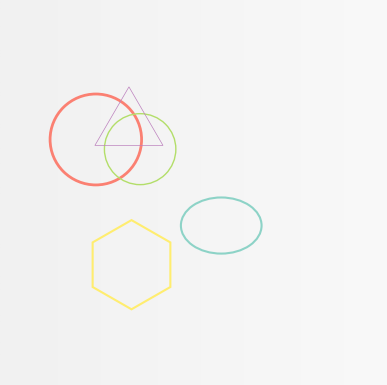[{"shape": "oval", "thickness": 1.5, "radius": 0.52, "center": [0.571, 0.414]}, {"shape": "circle", "thickness": 2, "radius": 0.59, "center": [0.247, 0.638]}, {"shape": "circle", "thickness": 1, "radius": 0.46, "center": [0.362, 0.613]}, {"shape": "triangle", "thickness": 0.5, "radius": 0.51, "center": [0.333, 0.673]}, {"shape": "hexagon", "thickness": 1.5, "radius": 0.58, "center": [0.339, 0.312]}]